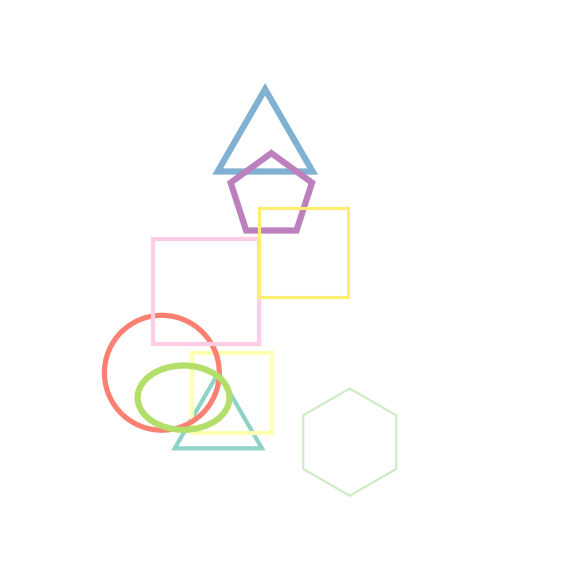[{"shape": "triangle", "thickness": 2, "radius": 0.44, "center": [0.378, 0.266]}, {"shape": "square", "thickness": 2, "radius": 0.35, "center": [0.402, 0.319]}, {"shape": "circle", "thickness": 2.5, "radius": 0.5, "center": [0.28, 0.354]}, {"shape": "triangle", "thickness": 3, "radius": 0.47, "center": [0.459, 0.75]}, {"shape": "oval", "thickness": 3, "radius": 0.4, "center": [0.318, 0.311]}, {"shape": "square", "thickness": 2, "radius": 0.46, "center": [0.357, 0.495]}, {"shape": "pentagon", "thickness": 3, "radius": 0.37, "center": [0.47, 0.66]}, {"shape": "hexagon", "thickness": 1, "radius": 0.46, "center": [0.606, 0.234]}, {"shape": "square", "thickness": 1.5, "radius": 0.39, "center": [0.525, 0.562]}]